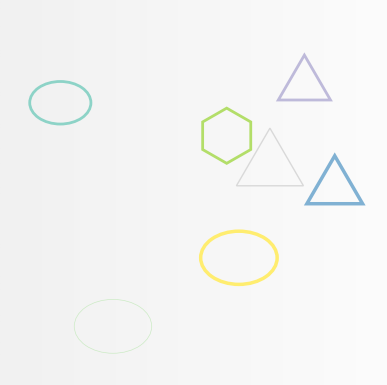[{"shape": "oval", "thickness": 2, "radius": 0.39, "center": [0.156, 0.733]}, {"shape": "triangle", "thickness": 2, "radius": 0.39, "center": [0.786, 0.779]}, {"shape": "triangle", "thickness": 2.5, "radius": 0.41, "center": [0.864, 0.512]}, {"shape": "hexagon", "thickness": 2, "radius": 0.36, "center": [0.585, 0.647]}, {"shape": "triangle", "thickness": 1, "radius": 0.5, "center": [0.697, 0.567]}, {"shape": "oval", "thickness": 0.5, "radius": 0.5, "center": [0.292, 0.152]}, {"shape": "oval", "thickness": 2.5, "radius": 0.49, "center": [0.617, 0.33]}]